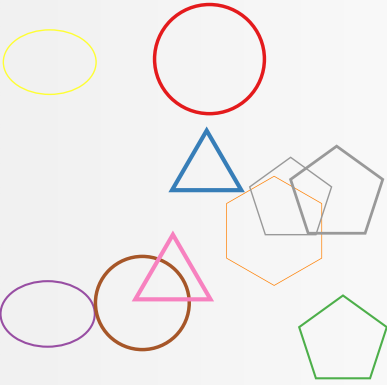[{"shape": "circle", "thickness": 2.5, "radius": 0.71, "center": [0.541, 0.846]}, {"shape": "triangle", "thickness": 3, "radius": 0.52, "center": [0.533, 0.558]}, {"shape": "pentagon", "thickness": 1.5, "radius": 0.59, "center": [0.885, 0.114]}, {"shape": "oval", "thickness": 1.5, "radius": 0.61, "center": [0.123, 0.185]}, {"shape": "hexagon", "thickness": 0.5, "radius": 0.71, "center": [0.707, 0.4]}, {"shape": "oval", "thickness": 1, "radius": 0.6, "center": [0.128, 0.839]}, {"shape": "circle", "thickness": 2.5, "radius": 0.61, "center": [0.367, 0.213]}, {"shape": "triangle", "thickness": 3, "radius": 0.56, "center": [0.446, 0.279]}, {"shape": "pentagon", "thickness": 1, "radius": 0.56, "center": [0.75, 0.48]}, {"shape": "pentagon", "thickness": 2, "radius": 0.63, "center": [0.869, 0.495]}]